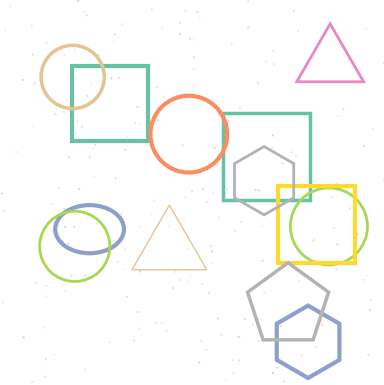[{"shape": "square", "thickness": 2.5, "radius": 0.56, "center": [0.693, 0.593]}, {"shape": "square", "thickness": 3, "radius": 0.49, "center": [0.286, 0.732]}, {"shape": "circle", "thickness": 3, "radius": 0.5, "center": [0.49, 0.652]}, {"shape": "oval", "thickness": 3, "radius": 0.45, "center": [0.233, 0.405]}, {"shape": "hexagon", "thickness": 3, "radius": 0.47, "center": [0.8, 0.112]}, {"shape": "triangle", "thickness": 2, "radius": 0.5, "center": [0.858, 0.838]}, {"shape": "circle", "thickness": 2, "radius": 0.5, "center": [0.854, 0.412]}, {"shape": "circle", "thickness": 2, "radius": 0.46, "center": [0.194, 0.36]}, {"shape": "square", "thickness": 3, "radius": 0.5, "center": [0.822, 0.417]}, {"shape": "circle", "thickness": 2.5, "radius": 0.41, "center": [0.189, 0.8]}, {"shape": "triangle", "thickness": 1, "radius": 0.56, "center": [0.44, 0.355]}, {"shape": "pentagon", "thickness": 2.5, "radius": 0.55, "center": [0.748, 0.207]}, {"shape": "hexagon", "thickness": 2, "radius": 0.44, "center": [0.686, 0.531]}]